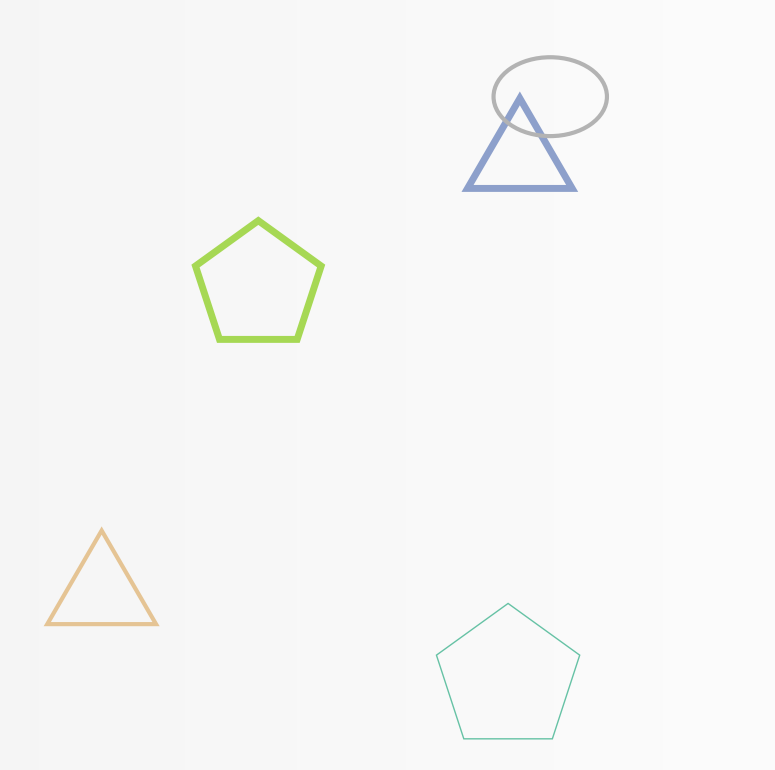[{"shape": "pentagon", "thickness": 0.5, "radius": 0.49, "center": [0.656, 0.119]}, {"shape": "triangle", "thickness": 2.5, "radius": 0.39, "center": [0.671, 0.794]}, {"shape": "pentagon", "thickness": 2.5, "radius": 0.43, "center": [0.333, 0.628]}, {"shape": "triangle", "thickness": 1.5, "radius": 0.41, "center": [0.131, 0.23]}, {"shape": "oval", "thickness": 1.5, "radius": 0.37, "center": [0.71, 0.874]}]